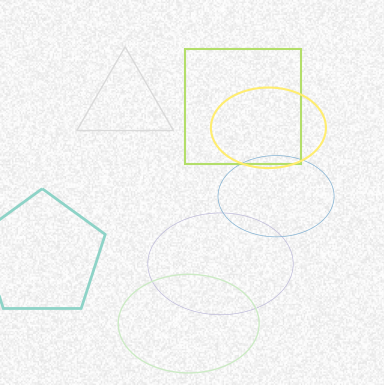[{"shape": "pentagon", "thickness": 2, "radius": 0.86, "center": [0.11, 0.338]}, {"shape": "oval", "thickness": 0.5, "radius": 0.94, "center": [0.573, 0.315]}, {"shape": "oval", "thickness": 0.5, "radius": 0.75, "center": [0.717, 0.49]}, {"shape": "square", "thickness": 1.5, "radius": 0.75, "center": [0.632, 0.723]}, {"shape": "triangle", "thickness": 1, "radius": 0.72, "center": [0.325, 0.733]}, {"shape": "oval", "thickness": 1, "radius": 0.92, "center": [0.49, 0.159]}, {"shape": "oval", "thickness": 1.5, "radius": 0.75, "center": [0.697, 0.668]}]